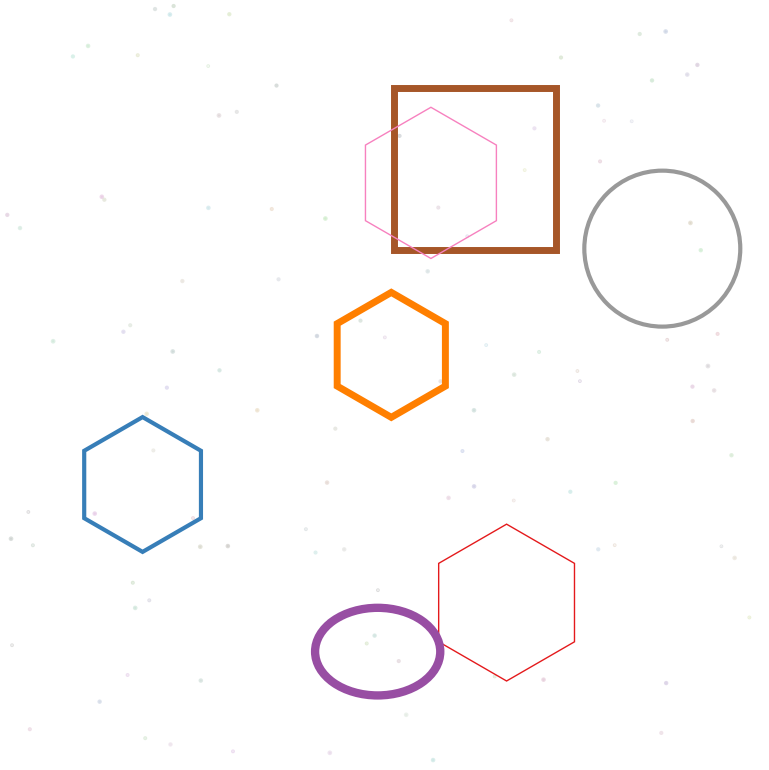[{"shape": "hexagon", "thickness": 0.5, "radius": 0.51, "center": [0.658, 0.217]}, {"shape": "hexagon", "thickness": 1.5, "radius": 0.44, "center": [0.185, 0.371]}, {"shape": "oval", "thickness": 3, "radius": 0.41, "center": [0.49, 0.154]}, {"shape": "hexagon", "thickness": 2.5, "radius": 0.41, "center": [0.508, 0.539]}, {"shape": "square", "thickness": 2.5, "radius": 0.52, "center": [0.617, 0.781]}, {"shape": "hexagon", "thickness": 0.5, "radius": 0.49, "center": [0.56, 0.762]}, {"shape": "circle", "thickness": 1.5, "radius": 0.51, "center": [0.86, 0.677]}]